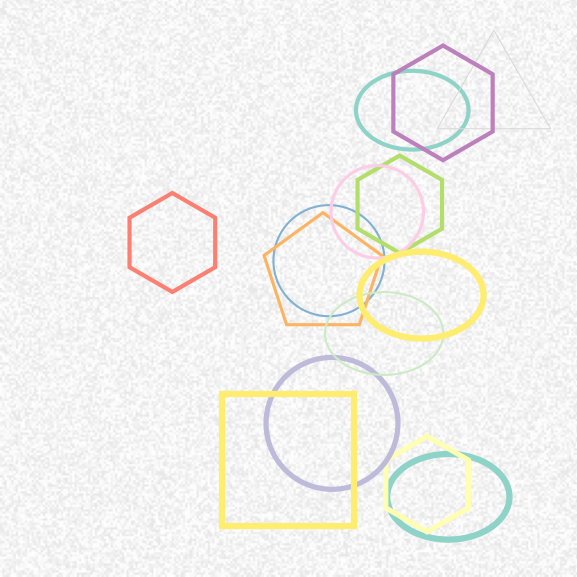[{"shape": "oval", "thickness": 3, "radius": 0.53, "center": [0.776, 0.139]}, {"shape": "oval", "thickness": 2, "radius": 0.49, "center": [0.714, 0.808]}, {"shape": "hexagon", "thickness": 2.5, "radius": 0.41, "center": [0.74, 0.161]}, {"shape": "circle", "thickness": 2.5, "radius": 0.57, "center": [0.575, 0.266]}, {"shape": "hexagon", "thickness": 2, "radius": 0.43, "center": [0.298, 0.579]}, {"shape": "circle", "thickness": 1, "radius": 0.48, "center": [0.57, 0.548]}, {"shape": "pentagon", "thickness": 1.5, "radius": 0.54, "center": [0.559, 0.524]}, {"shape": "hexagon", "thickness": 2, "radius": 0.42, "center": [0.692, 0.645]}, {"shape": "circle", "thickness": 1.5, "radius": 0.4, "center": [0.653, 0.632]}, {"shape": "triangle", "thickness": 0.5, "radius": 0.57, "center": [0.855, 0.833]}, {"shape": "hexagon", "thickness": 2, "radius": 0.5, "center": [0.767, 0.821]}, {"shape": "oval", "thickness": 1, "radius": 0.51, "center": [0.665, 0.422]}, {"shape": "oval", "thickness": 3, "radius": 0.54, "center": [0.73, 0.488]}, {"shape": "square", "thickness": 3, "radius": 0.57, "center": [0.499, 0.203]}]